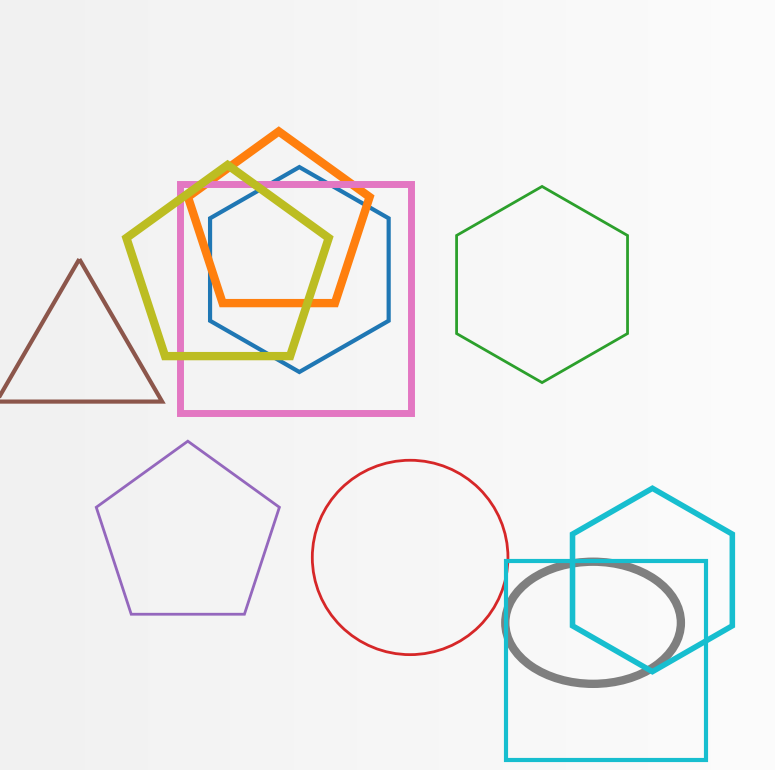[{"shape": "hexagon", "thickness": 1.5, "radius": 0.67, "center": [0.386, 0.65]}, {"shape": "pentagon", "thickness": 3, "radius": 0.62, "center": [0.36, 0.706]}, {"shape": "hexagon", "thickness": 1, "radius": 0.64, "center": [0.699, 0.63]}, {"shape": "circle", "thickness": 1, "radius": 0.63, "center": [0.529, 0.276]}, {"shape": "pentagon", "thickness": 1, "radius": 0.62, "center": [0.242, 0.303]}, {"shape": "triangle", "thickness": 1.5, "radius": 0.62, "center": [0.102, 0.54]}, {"shape": "square", "thickness": 2.5, "radius": 0.74, "center": [0.381, 0.613]}, {"shape": "oval", "thickness": 3, "radius": 0.57, "center": [0.765, 0.191]}, {"shape": "pentagon", "thickness": 3, "radius": 0.69, "center": [0.294, 0.649]}, {"shape": "hexagon", "thickness": 2, "radius": 0.6, "center": [0.842, 0.247]}, {"shape": "square", "thickness": 1.5, "radius": 0.65, "center": [0.782, 0.142]}]